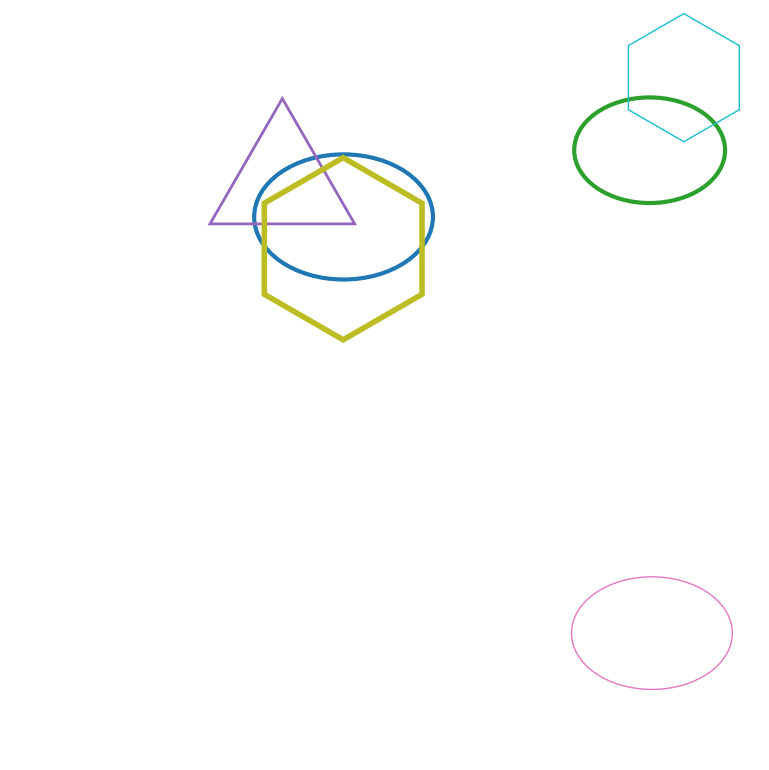[{"shape": "oval", "thickness": 1.5, "radius": 0.58, "center": [0.446, 0.718]}, {"shape": "oval", "thickness": 1.5, "radius": 0.49, "center": [0.844, 0.805]}, {"shape": "triangle", "thickness": 1, "radius": 0.54, "center": [0.367, 0.763]}, {"shape": "oval", "thickness": 0.5, "radius": 0.52, "center": [0.847, 0.178]}, {"shape": "hexagon", "thickness": 2, "radius": 0.59, "center": [0.446, 0.677]}, {"shape": "hexagon", "thickness": 0.5, "radius": 0.42, "center": [0.888, 0.899]}]